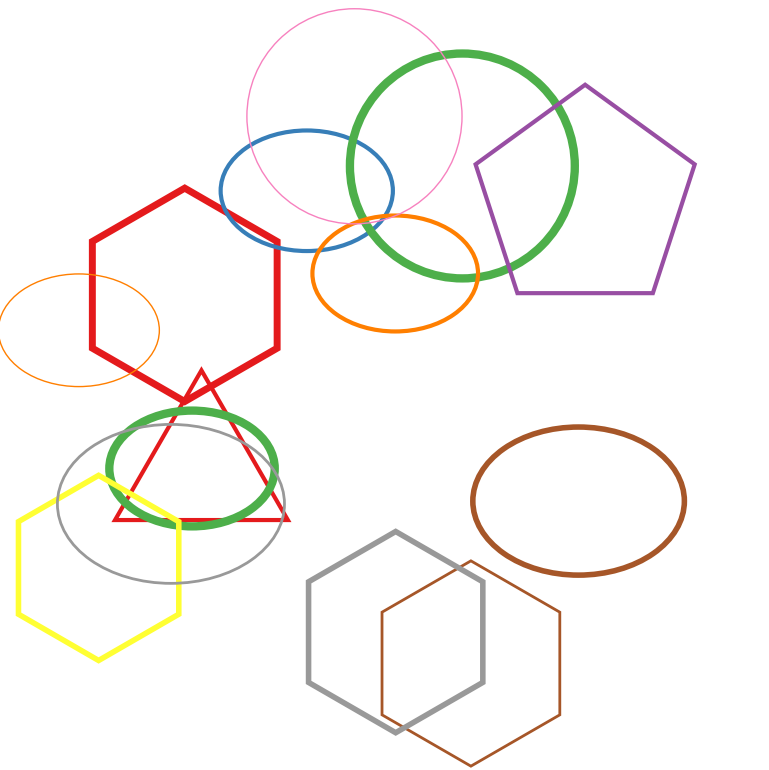[{"shape": "hexagon", "thickness": 2.5, "radius": 0.69, "center": [0.24, 0.617]}, {"shape": "triangle", "thickness": 1.5, "radius": 0.65, "center": [0.262, 0.389]}, {"shape": "oval", "thickness": 1.5, "radius": 0.56, "center": [0.398, 0.752]}, {"shape": "oval", "thickness": 3, "radius": 0.54, "center": [0.249, 0.392]}, {"shape": "circle", "thickness": 3, "radius": 0.73, "center": [0.6, 0.784]}, {"shape": "pentagon", "thickness": 1.5, "radius": 0.75, "center": [0.76, 0.74]}, {"shape": "oval", "thickness": 1.5, "radius": 0.54, "center": [0.513, 0.645]}, {"shape": "oval", "thickness": 0.5, "radius": 0.52, "center": [0.102, 0.571]}, {"shape": "hexagon", "thickness": 2, "radius": 0.6, "center": [0.128, 0.262]}, {"shape": "oval", "thickness": 2, "radius": 0.69, "center": [0.751, 0.349]}, {"shape": "hexagon", "thickness": 1, "radius": 0.67, "center": [0.612, 0.138]}, {"shape": "circle", "thickness": 0.5, "radius": 0.7, "center": [0.46, 0.849]}, {"shape": "hexagon", "thickness": 2, "radius": 0.65, "center": [0.514, 0.179]}, {"shape": "oval", "thickness": 1, "radius": 0.74, "center": [0.222, 0.346]}]